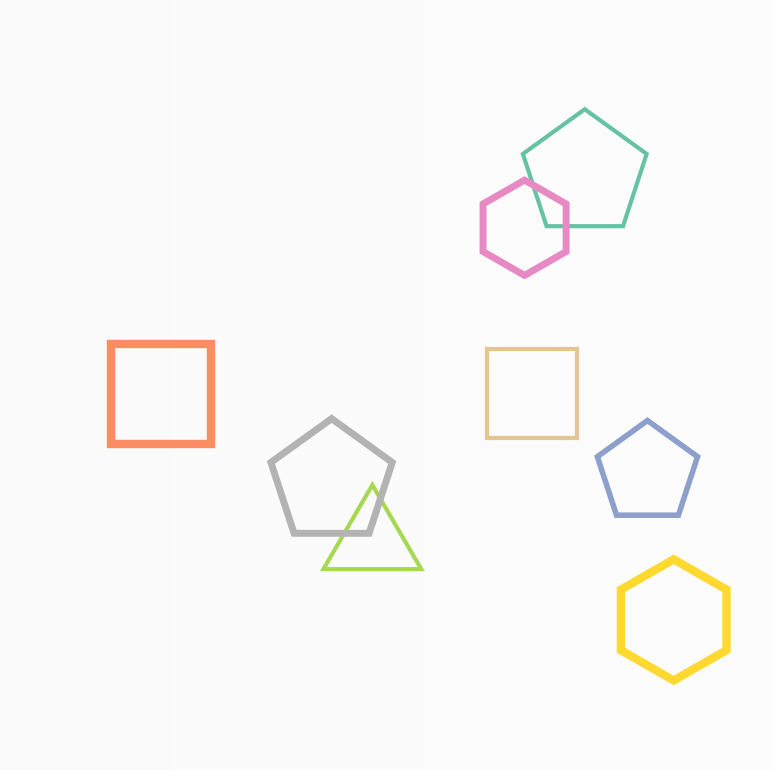[{"shape": "pentagon", "thickness": 1.5, "radius": 0.42, "center": [0.755, 0.774]}, {"shape": "square", "thickness": 3, "radius": 0.32, "center": [0.208, 0.488]}, {"shape": "pentagon", "thickness": 2, "radius": 0.34, "center": [0.835, 0.386]}, {"shape": "hexagon", "thickness": 2.5, "radius": 0.31, "center": [0.677, 0.704]}, {"shape": "triangle", "thickness": 1.5, "radius": 0.36, "center": [0.48, 0.297]}, {"shape": "hexagon", "thickness": 3, "radius": 0.39, "center": [0.869, 0.195]}, {"shape": "square", "thickness": 1.5, "radius": 0.29, "center": [0.686, 0.489]}, {"shape": "pentagon", "thickness": 2.5, "radius": 0.41, "center": [0.428, 0.374]}]